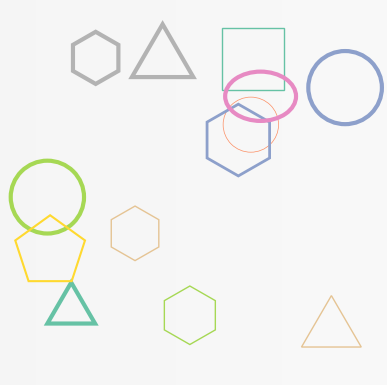[{"shape": "square", "thickness": 1, "radius": 0.4, "center": [0.653, 0.847]}, {"shape": "triangle", "thickness": 3, "radius": 0.36, "center": [0.184, 0.195]}, {"shape": "circle", "thickness": 0.5, "radius": 0.36, "center": [0.647, 0.676]}, {"shape": "circle", "thickness": 3, "radius": 0.47, "center": [0.891, 0.772]}, {"shape": "hexagon", "thickness": 2, "radius": 0.47, "center": [0.615, 0.636]}, {"shape": "oval", "thickness": 3, "radius": 0.46, "center": [0.673, 0.75]}, {"shape": "circle", "thickness": 3, "radius": 0.47, "center": [0.122, 0.488]}, {"shape": "hexagon", "thickness": 1, "radius": 0.38, "center": [0.49, 0.181]}, {"shape": "pentagon", "thickness": 1.5, "radius": 0.47, "center": [0.129, 0.346]}, {"shape": "hexagon", "thickness": 1, "radius": 0.35, "center": [0.348, 0.394]}, {"shape": "triangle", "thickness": 1, "radius": 0.45, "center": [0.855, 0.143]}, {"shape": "hexagon", "thickness": 3, "radius": 0.34, "center": [0.247, 0.85]}, {"shape": "triangle", "thickness": 3, "radius": 0.46, "center": [0.42, 0.846]}]